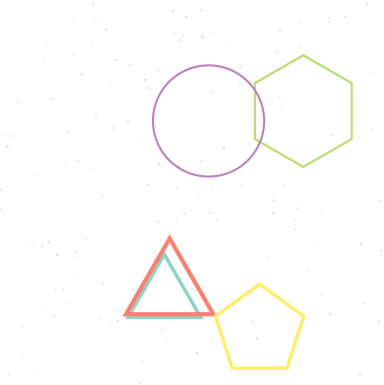[{"shape": "triangle", "thickness": 2.5, "radius": 0.54, "center": [0.427, 0.23]}, {"shape": "triangle", "thickness": 3, "radius": 0.66, "center": [0.441, 0.249]}, {"shape": "hexagon", "thickness": 1.5, "radius": 0.73, "center": [0.788, 0.711]}, {"shape": "circle", "thickness": 1.5, "radius": 0.72, "center": [0.542, 0.686]}, {"shape": "pentagon", "thickness": 2.5, "radius": 0.6, "center": [0.674, 0.141]}]